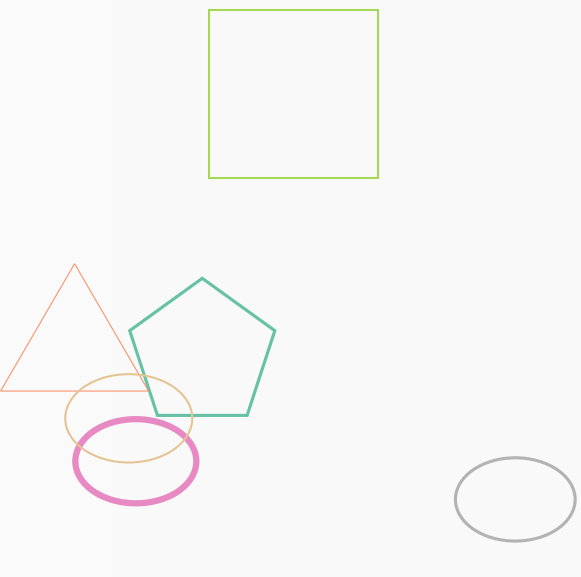[{"shape": "pentagon", "thickness": 1.5, "radius": 0.66, "center": [0.348, 0.386]}, {"shape": "triangle", "thickness": 0.5, "radius": 0.74, "center": [0.128, 0.395]}, {"shape": "oval", "thickness": 3, "radius": 0.52, "center": [0.234, 0.2]}, {"shape": "square", "thickness": 1, "radius": 0.73, "center": [0.505, 0.836]}, {"shape": "oval", "thickness": 1, "radius": 0.55, "center": [0.222, 0.275]}, {"shape": "oval", "thickness": 1.5, "radius": 0.51, "center": [0.887, 0.134]}]